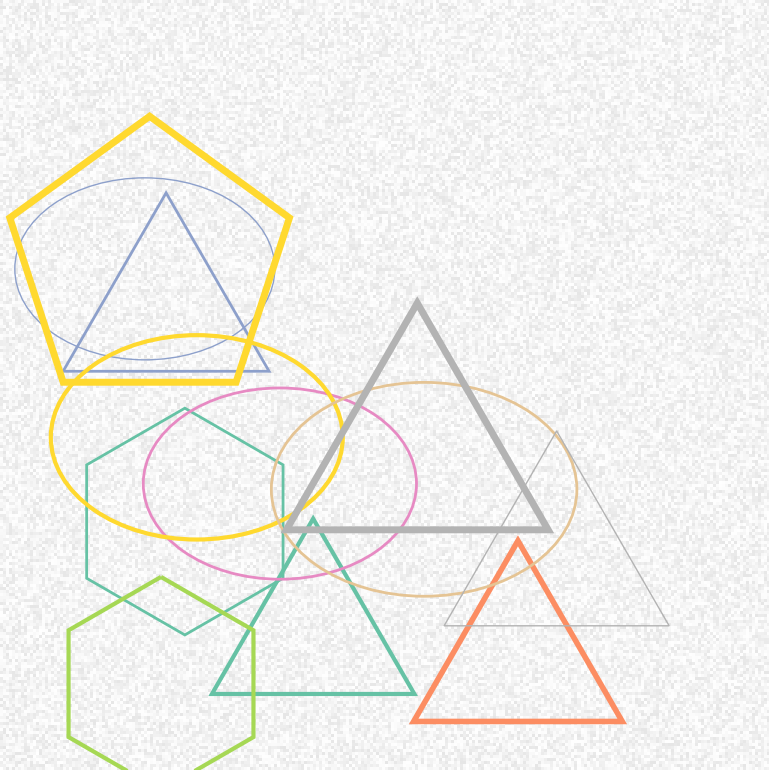[{"shape": "triangle", "thickness": 1.5, "radius": 0.76, "center": [0.407, 0.175]}, {"shape": "hexagon", "thickness": 1, "radius": 0.74, "center": [0.24, 0.323]}, {"shape": "triangle", "thickness": 2, "radius": 0.78, "center": [0.673, 0.141]}, {"shape": "oval", "thickness": 0.5, "radius": 0.84, "center": [0.188, 0.651]}, {"shape": "triangle", "thickness": 1, "radius": 0.77, "center": [0.216, 0.595]}, {"shape": "oval", "thickness": 1, "radius": 0.89, "center": [0.363, 0.372]}, {"shape": "hexagon", "thickness": 1.5, "radius": 0.69, "center": [0.209, 0.112]}, {"shape": "oval", "thickness": 1.5, "radius": 0.95, "center": [0.256, 0.432]}, {"shape": "pentagon", "thickness": 2.5, "radius": 0.95, "center": [0.194, 0.658]}, {"shape": "oval", "thickness": 1, "radius": 0.99, "center": [0.551, 0.365]}, {"shape": "triangle", "thickness": 2.5, "radius": 0.98, "center": [0.542, 0.41]}, {"shape": "triangle", "thickness": 0.5, "radius": 0.84, "center": [0.723, 0.272]}]